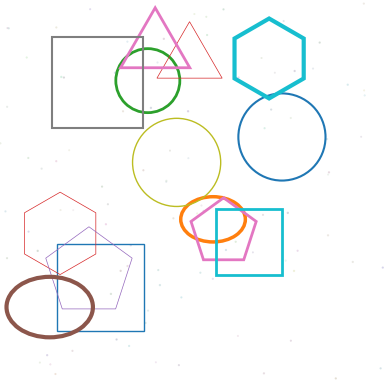[{"shape": "circle", "thickness": 1.5, "radius": 0.57, "center": [0.732, 0.644]}, {"shape": "square", "thickness": 1, "radius": 0.56, "center": [0.261, 0.254]}, {"shape": "oval", "thickness": 2.5, "radius": 0.42, "center": [0.553, 0.43]}, {"shape": "circle", "thickness": 2, "radius": 0.42, "center": [0.384, 0.791]}, {"shape": "triangle", "thickness": 0.5, "radius": 0.49, "center": [0.492, 0.846]}, {"shape": "hexagon", "thickness": 0.5, "radius": 0.53, "center": [0.156, 0.394]}, {"shape": "pentagon", "thickness": 0.5, "radius": 0.59, "center": [0.231, 0.293]}, {"shape": "oval", "thickness": 3, "radius": 0.56, "center": [0.129, 0.202]}, {"shape": "triangle", "thickness": 2, "radius": 0.52, "center": [0.403, 0.876]}, {"shape": "pentagon", "thickness": 2, "radius": 0.45, "center": [0.581, 0.397]}, {"shape": "square", "thickness": 1.5, "radius": 0.59, "center": [0.254, 0.786]}, {"shape": "circle", "thickness": 1, "radius": 0.57, "center": [0.459, 0.578]}, {"shape": "hexagon", "thickness": 3, "radius": 0.52, "center": [0.699, 0.848]}, {"shape": "square", "thickness": 2, "radius": 0.43, "center": [0.646, 0.371]}]